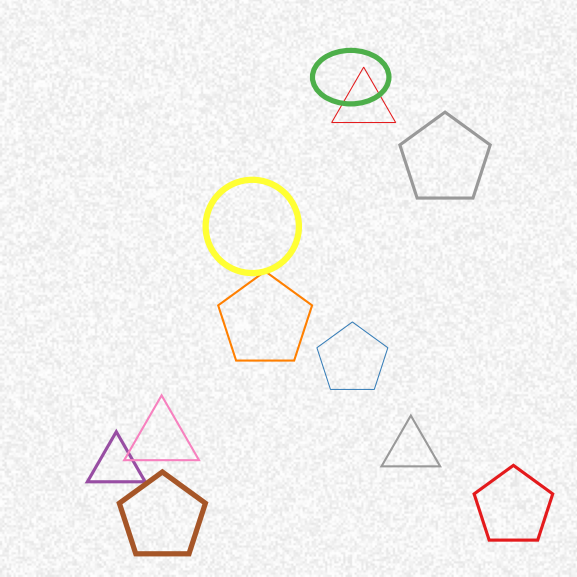[{"shape": "triangle", "thickness": 0.5, "radius": 0.32, "center": [0.63, 0.819]}, {"shape": "pentagon", "thickness": 1.5, "radius": 0.36, "center": [0.889, 0.122]}, {"shape": "pentagon", "thickness": 0.5, "radius": 0.32, "center": [0.61, 0.377]}, {"shape": "oval", "thickness": 2.5, "radius": 0.33, "center": [0.607, 0.866]}, {"shape": "triangle", "thickness": 1.5, "radius": 0.29, "center": [0.201, 0.194]}, {"shape": "pentagon", "thickness": 1, "radius": 0.43, "center": [0.459, 0.444]}, {"shape": "circle", "thickness": 3, "radius": 0.4, "center": [0.437, 0.607]}, {"shape": "pentagon", "thickness": 2.5, "radius": 0.39, "center": [0.281, 0.104]}, {"shape": "triangle", "thickness": 1, "radius": 0.37, "center": [0.28, 0.24]}, {"shape": "pentagon", "thickness": 1.5, "radius": 0.41, "center": [0.771, 0.723]}, {"shape": "triangle", "thickness": 1, "radius": 0.29, "center": [0.711, 0.221]}]